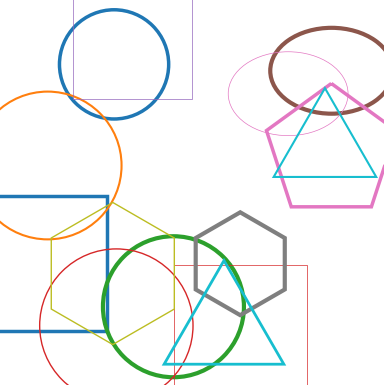[{"shape": "circle", "thickness": 2.5, "radius": 0.71, "center": [0.296, 0.833]}, {"shape": "square", "thickness": 2.5, "radius": 0.88, "center": [0.103, 0.316]}, {"shape": "circle", "thickness": 1.5, "radius": 0.96, "center": [0.124, 0.57]}, {"shape": "circle", "thickness": 3, "radius": 0.92, "center": [0.45, 0.203]}, {"shape": "square", "thickness": 0.5, "radius": 0.86, "center": [0.625, 0.14]}, {"shape": "circle", "thickness": 1, "radius": 1.0, "center": [0.302, 0.154]}, {"shape": "square", "thickness": 0.5, "radius": 0.77, "center": [0.344, 0.897]}, {"shape": "oval", "thickness": 3, "radius": 0.8, "center": [0.861, 0.816]}, {"shape": "pentagon", "thickness": 2.5, "radius": 0.89, "center": [0.861, 0.606]}, {"shape": "oval", "thickness": 0.5, "radius": 0.78, "center": [0.748, 0.757]}, {"shape": "hexagon", "thickness": 3, "radius": 0.67, "center": [0.624, 0.315]}, {"shape": "hexagon", "thickness": 1, "radius": 0.92, "center": [0.293, 0.29]}, {"shape": "triangle", "thickness": 1.5, "radius": 0.77, "center": [0.844, 0.617]}, {"shape": "triangle", "thickness": 2, "radius": 0.9, "center": [0.582, 0.144]}]